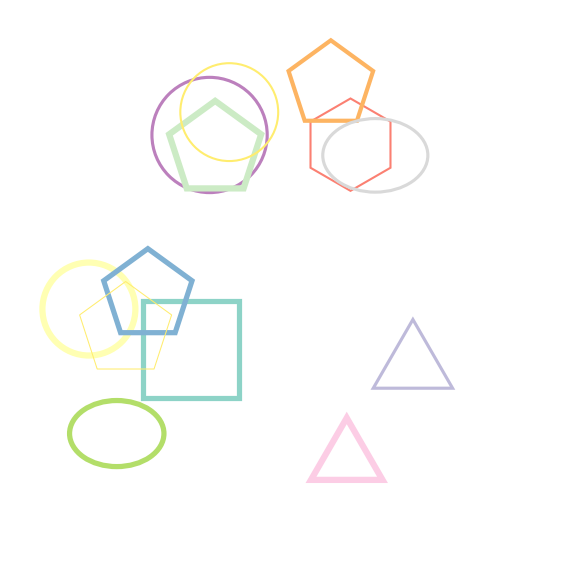[{"shape": "square", "thickness": 2.5, "radius": 0.42, "center": [0.331, 0.393]}, {"shape": "circle", "thickness": 3, "radius": 0.4, "center": [0.154, 0.464]}, {"shape": "triangle", "thickness": 1.5, "radius": 0.4, "center": [0.715, 0.367]}, {"shape": "hexagon", "thickness": 1, "radius": 0.4, "center": [0.607, 0.749]}, {"shape": "pentagon", "thickness": 2.5, "radius": 0.4, "center": [0.256, 0.488]}, {"shape": "pentagon", "thickness": 2, "radius": 0.38, "center": [0.573, 0.852]}, {"shape": "oval", "thickness": 2.5, "radius": 0.41, "center": [0.202, 0.248]}, {"shape": "triangle", "thickness": 3, "radius": 0.36, "center": [0.6, 0.204]}, {"shape": "oval", "thickness": 1.5, "radius": 0.45, "center": [0.65, 0.73]}, {"shape": "circle", "thickness": 1.5, "radius": 0.5, "center": [0.363, 0.765]}, {"shape": "pentagon", "thickness": 3, "radius": 0.42, "center": [0.373, 0.741]}, {"shape": "circle", "thickness": 1, "radius": 0.42, "center": [0.397, 0.805]}, {"shape": "pentagon", "thickness": 0.5, "radius": 0.42, "center": [0.218, 0.428]}]